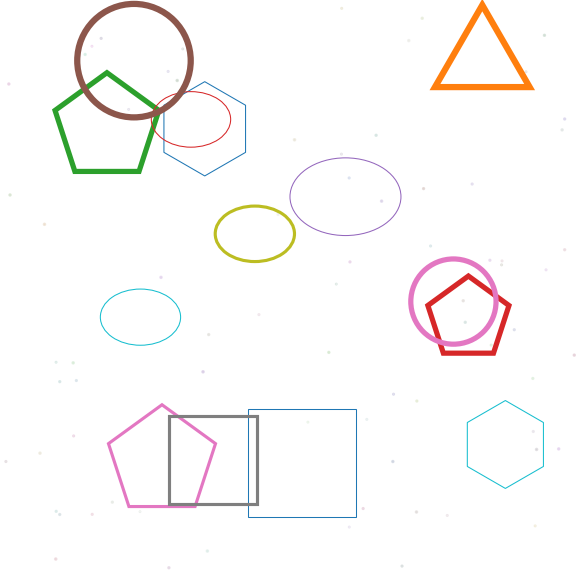[{"shape": "square", "thickness": 0.5, "radius": 0.47, "center": [0.523, 0.198]}, {"shape": "hexagon", "thickness": 0.5, "radius": 0.41, "center": [0.355, 0.776]}, {"shape": "triangle", "thickness": 3, "radius": 0.47, "center": [0.835, 0.896]}, {"shape": "pentagon", "thickness": 2.5, "radius": 0.47, "center": [0.185, 0.779]}, {"shape": "oval", "thickness": 0.5, "radius": 0.34, "center": [0.331, 0.792]}, {"shape": "pentagon", "thickness": 2.5, "radius": 0.37, "center": [0.811, 0.447]}, {"shape": "oval", "thickness": 0.5, "radius": 0.48, "center": [0.598, 0.659]}, {"shape": "circle", "thickness": 3, "radius": 0.49, "center": [0.232, 0.894]}, {"shape": "circle", "thickness": 2.5, "radius": 0.37, "center": [0.785, 0.477]}, {"shape": "pentagon", "thickness": 1.5, "radius": 0.49, "center": [0.281, 0.201]}, {"shape": "square", "thickness": 1.5, "radius": 0.38, "center": [0.369, 0.203]}, {"shape": "oval", "thickness": 1.5, "radius": 0.34, "center": [0.441, 0.594]}, {"shape": "hexagon", "thickness": 0.5, "radius": 0.38, "center": [0.875, 0.229]}, {"shape": "oval", "thickness": 0.5, "radius": 0.35, "center": [0.243, 0.45]}]